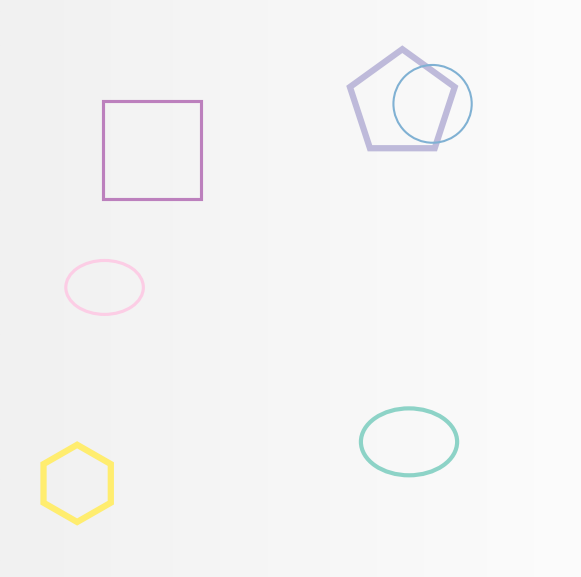[{"shape": "oval", "thickness": 2, "radius": 0.41, "center": [0.704, 0.234]}, {"shape": "pentagon", "thickness": 3, "radius": 0.47, "center": [0.692, 0.819]}, {"shape": "circle", "thickness": 1, "radius": 0.34, "center": [0.744, 0.819]}, {"shape": "oval", "thickness": 1.5, "radius": 0.33, "center": [0.18, 0.501]}, {"shape": "square", "thickness": 1.5, "radius": 0.42, "center": [0.261, 0.74]}, {"shape": "hexagon", "thickness": 3, "radius": 0.33, "center": [0.133, 0.162]}]